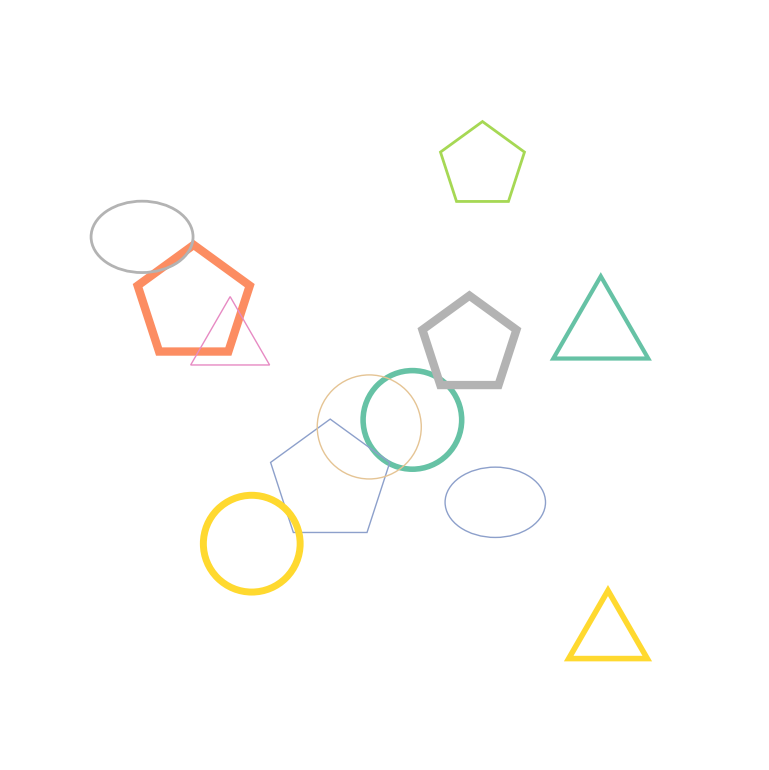[{"shape": "triangle", "thickness": 1.5, "radius": 0.36, "center": [0.78, 0.57]}, {"shape": "circle", "thickness": 2, "radius": 0.32, "center": [0.536, 0.455]}, {"shape": "pentagon", "thickness": 3, "radius": 0.38, "center": [0.252, 0.605]}, {"shape": "pentagon", "thickness": 0.5, "radius": 0.41, "center": [0.429, 0.374]}, {"shape": "oval", "thickness": 0.5, "radius": 0.33, "center": [0.643, 0.348]}, {"shape": "triangle", "thickness": 0.5, "radius": 0.3, "center": [0.299, 0.556]}, {"shape": "pentagon", "thickness": 1, "radius": 0.29, "center": [0.627, 0.785]}, {"shape": "triangle", "thickness": 2, "radius": 0.29, "center": [0.79, 0.174]}, {"shape": "circle", "thickness": 2.5, "radius": 0.31, "center": [0.327, 0.294]}, {"shape": "circle", "thickness": 0.5, "radius": 0.34, "center": [0.48, 0.446]}, {"shape": "oval", "thickness": 1, "radius": 0.33, "center": [0.184, 0.692]}, {"shape": "pentagon", "thickness": 3, "radius": 0.32, "center": [0.61, 0.552]}]